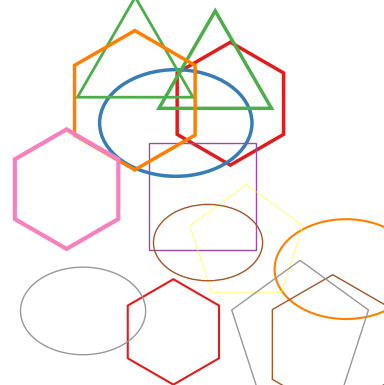[{"shape": "hexagon", "thickness": 1.5, "radius": 0.68, "center": [0.45, 0.138]}, {"shape": "hexagon", "thickness": 2.5, "radius": 0.8, "center": [0.598, 0.731]}, {"shape": "oval", "thickness": 2.5, "radius": 0.99, "center": [0.457, 0.681]}, {"shape": "triangle", "thickness": 2, "radius": 0.87, "center": [0.351, 0.834]}, {"shape": "triangle", "thickness": 2.5, "radius": 0.84, "center": [0.559, 0.803]}, {"shape": "square", "thickness": 1, "radius": 0.69, "center": [0.526, 0.49]}, {"shape": "hexagon", "thickness": 2.5, "radius": 0.9, "center": [0.35, 0.74]}, {"shape": "oval", "thickness": 1.5, "radius": 0.93, "center": [0.899, 0.301]}, {"shape": "pentagon", "thickness": 0.5, "radius": 0.77, "center": [0.64, 0.366]}, {"shape": "hexagon", "thickness": 1, "radius": 0.91, "center": [0.864, 0.105]}, {"shape": "oval", "thickness": 1, "radius": 0.71, "center": [0.54, 0.37]}, {"shape": "hexagon", "thickness": 3, "radius": 0.78, "center": [0.173, 0.509]}, {"shape": "oval", "thickness": 1, "radius": 0.81, "center": [0.216, 0.192]}, {"shape": "pentagon", "thickness": 1, "radius": 0.93, "center": [0.779, 0.137]}]